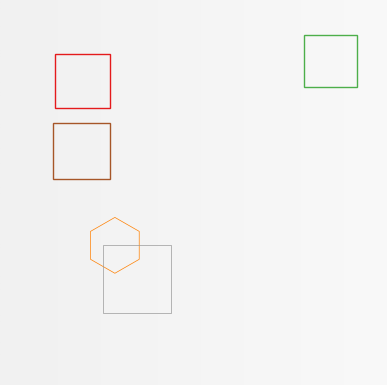[{"shape": "square", "thickness": 1, "radius": 0.36, "center": [0.214, 0.79]}, {"shape": "square", "thickness": 1, "radius": 0.34, "center": [0.853, 0.842]}, {"shape": "hexagon", "thickness": 0.5, "radius": 0.36, "center": [0.296, 0.363]}, {"shape": "square", "thickness": 1, "radius": 0.36, "center": [0.21, 0.607]}, {"shape": "square", "thickness": 0.5, "radius": 0.44, "center": [0.354, 0.276]}]